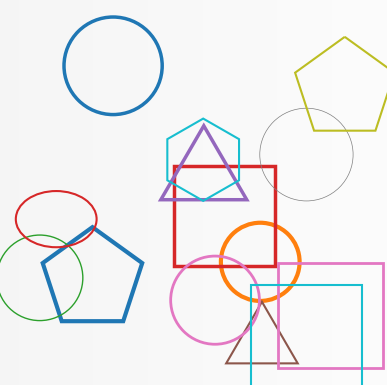[{"shape": "pentagon", "thickness": 3, "radius": 0.68, "center": [0.239, 0.275]}, {"shape": "circle", "thickness": 2.5, "radius": 0.63, "center": [0.292, 0.829]}, {"shape": "circle", "thickness": 3, "radius": 0.51, "center": [0.672, 0.32]}, {"shape": "circle", "thickness": 1, "radius": 0.56, "center": [0.103, 0.278]}, {"shape": "oval", "thickness": 1.5, "radius": 0.52, "center": [0.145, 0.431]}, {"shape": "square", "thickness": 2.5, "radius": 0.65, "center": [0.579, 0.439]}, {"shape": "triangle", "thickness": 2.5, "radius": 0.64, "center": [0.526, 0.545]}, {"shape": "triangle", "thickness": 1.5, "radius": 0.53, "center": [0.676, 0.109]}, {"shape": "circle", "thickness": 2, "radius": 0.57, "center": [0.555, 0.22]}, {"shape": "square", "thickness": 2, "radius": 0.68, "center": [0.854, 0.181]}, {"shape": "circle", "thickness": 0.5, "radius": 0.6, "center": [0.791, 0.598]}, {"shape": "pentagon", "thickness": 1.5, "radius": 0.67, "center": [0.89, 0.77]}, {"shape": "square", "thickness": 1.5, "radius": 0.72, "center": [0.792, 0.117]}, {"shape": "hexagon", "thickness": 1.5, "radius": 0.53, "center": [0.524, 0.585]}]